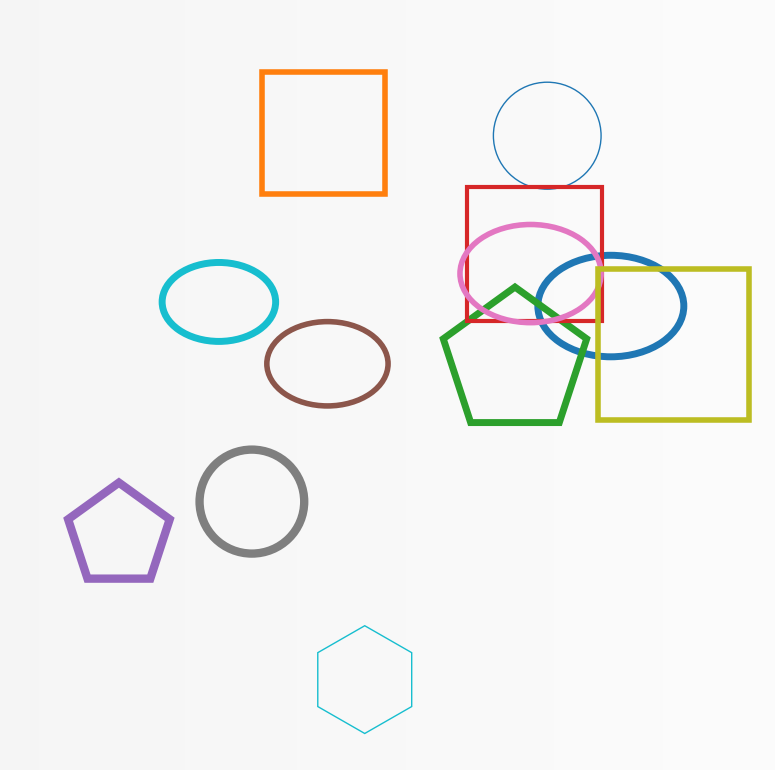[{"shape": "oval", "thickness": 2.5, "radius": 0.47, "center": [0.788, 0.603]}, {"shape": "circle", "thickness": 0.5, "radius": 0.35, "center": [0.706, 0.824]}, {"shape": "square", "thickness": 2, "radius": 0.4, "center": [0.418, 0.828]}, {"shape": "pentagon", "thickness": 2.5, "radius": 0.49, "center": [0.664, 0.53]}, {"shape": "square", "thickness": 1.5, "radius": 0.44, "center": [0.69, 0.67]}, {"shape": "pentagon", "thickness": 3, "radius": 0.34, "center": [0.153, 0.304]}, {"shape": "oval", "thickness": 2, "radius": 0.39, "center": [0.423, 0.528]}, {"shape": "oval", "thickness": 2, "radius": 0.46, "center": [0.685, 0.645]}, {"shape": "circle", "thickness": 3, "radius": 0.34, "center": [0.325, 0.349]}, {"shape": "square", "thickness": 2, "radius": 0.49, "center": [0.869, 0.553]}, {"shape": "oval", "thickness": 2.5, "radius": 0.37, "center": [0.282, 0.608]}, {"shape": "hexagon", "thickness": 0.5, "radius": 0.35, "center": [0.471, 0.117]}]